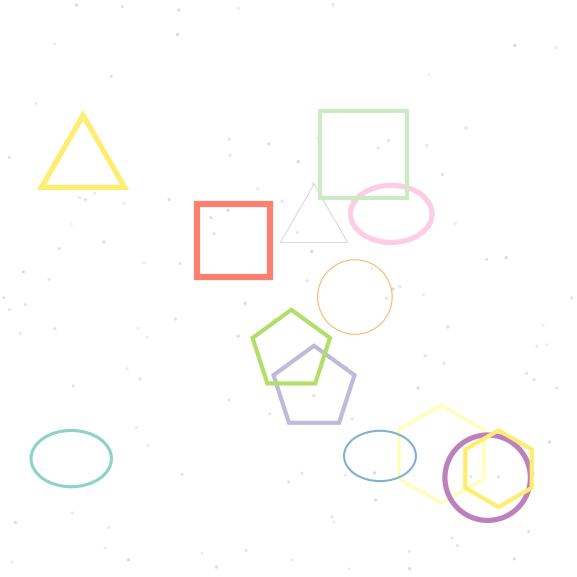[{"shape": "oval", "thickness": 1.5, "radius": 0.35, "center": [0.123, 0.205]}, {"shape": "hexagon", "thickness": 1.5, "radius": 0.42, "center": [0.764, 0.213]}, {"shape": "pentagon", "thickness": 2, "radius": 0.37, "center": [0.544, 0.327]}, {"shape": "square", "thickness": 3, "radius": 0.32, "center": [0.405, 0.583]}, {"shape": "oval", "thickness": 1, "radius": 0.31, "center": [0.658, 0.21]}, {"shape": "circle", "thickness": 0.5, "radius": 0.32, "center": [0.615, 0.485]}, {"shape": "pentagon", "thickness": 2, "radius": 0.35, "center": [0.504, 0.392]}, {"shape": "oval", "thickness": 2.5, "radius": 0.35, "center": [0.678, 0.629]}, {"shape": "triangle", "thickness": 0.5, "radius": 0.34, "center": [0.544, 0.613]}, {"shape": "circle", "thickness": 2.5, "radius": 0.37, "center": [0.844, 0.172]}, {"shape": "square", "thickness": 2, "radius": 0.38, "center": [0.63, 0.731]}, {"shape": "hexagon", "thickness": 2, "radius": 0.33, "center": [0.863, 0.188]}, {"shape": "triangle", "thickness": 2.5, "radius": 0.42, "center": [0.144, 0.716]}]